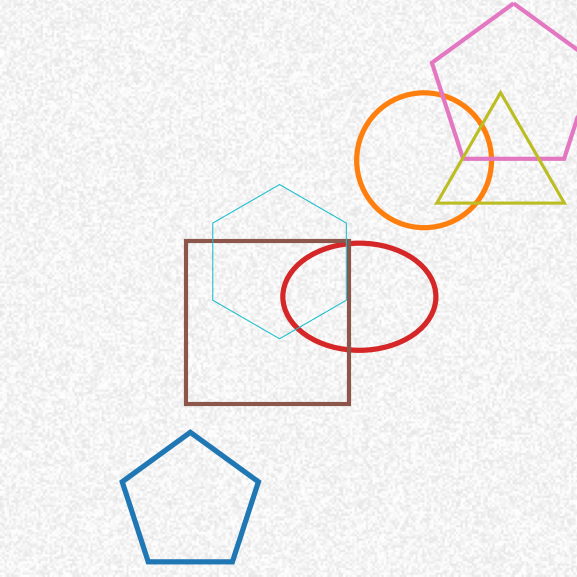[{"shape": "pentagon", "thickness": 2.5, "radius": 0.62, "center": [0.33, 0.127]}, {"shape": "circle", "thickness": 2.5, "radius": 0.58, "center": [0.734, 0.722]}, {"shape": "oval", "thickness": 2.5, "radius": 0.66, "center": [0.622, 0.485]}, {"shape": "square", "thickness": 2, "radius": 0.7, "center": [0.463, 0.441]}, {"shape": "pentagon", "thickness": 2, "radius": 0.74, "center": [0.889, 0.844]}, {"shape": "triangle", "thickness": 1.5, "radius": 0.64, "center": [0.867, 0.711]}, {"shape": "hexagon", "thickness": 0.5, "radius": 0.67, "center": [0.484, 0.546]}]